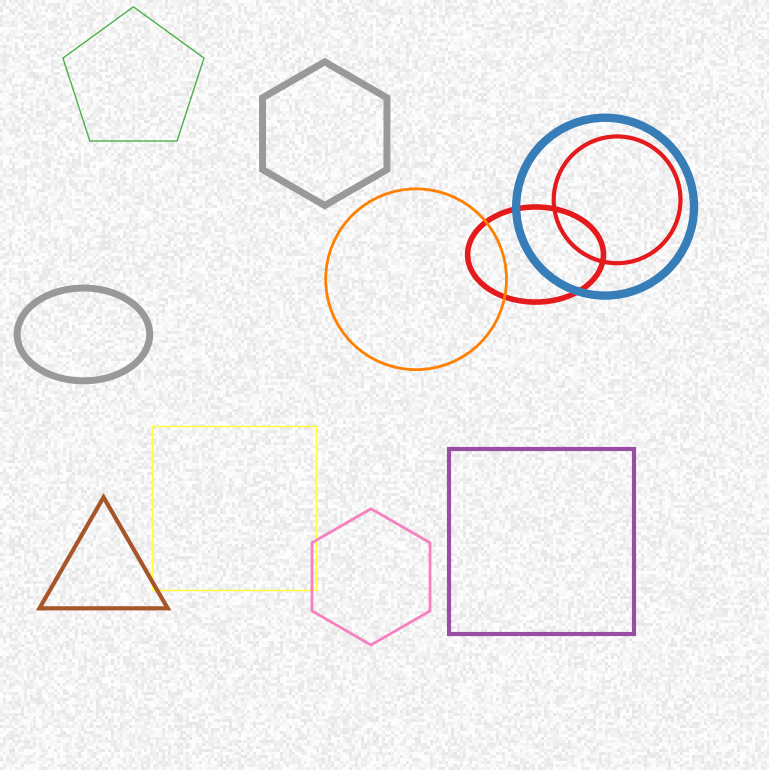[{"shape": "oval", "thickness": 2, "radius": 0.44, "center": [0.696, 0.669]}, {"shape": "circle", "thickness": 1.5, "radius": 0.41, "center": [0.801, 0.74]}, {"shape": "circle", "thickness": 3, "radius": 0.58, "center": [0.786, 0.732]}, {"shape": "pentagon", "thickness": 0.5, "radius": 0.48, "center": [0.173, 0.895]}, {"shape": "square", "thickness": 1.5, "radius": 0.6, "center": [0.703, 0.297]}, {"shape": "circle", "thickness": 1, "radius": 0.59, "center": [0.54, 0.637]}, {"shape": "square", "thickness": 0.5, "radius": 0.53, "center": [0.304, 0.34]}, {"shape": "triangle", "thickness": 1.5, "radius": 0.48, "center": [0.135, 0.258]}, {"shape": "hexagon", "thickness": 1, "radius": 0.44, "center": [0.482, 0.251]}, {"shape": "oval", "thickness": 2.5, "radius": 0.43, "center": [0.108, 0.566]}, {"shape": "hexagon", "thickness": 2.5, "radius": 0.47, "center": [0.422, 0.826]}]